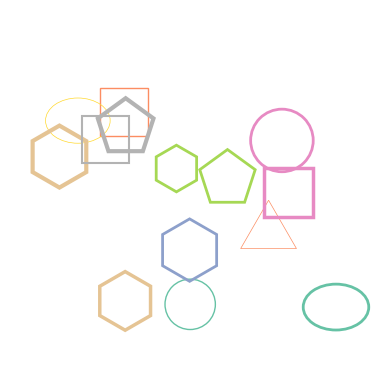[{"shape": "oval", "thickness": 2, "radius": 0.43, "center": [0.873, 0.202]}, {"shape": "circle", "thickness": 1, "radius": 0.33, "center": [0.494, 0.21]}, {"shape": "square", "thickness": 1, "radius": 0.31, "center": [0.322, 0.71]}, {"shape": "triangle", "thickness": 0.5, "radius": 0.42, "center": [0.698, 0.396]}, {"shape": "hexagon", "thickness": 2, "radius": 0.41, "center": [0.493, 0.35]}, {"shape": "square", "thickness": 2.5, "radius": 0.32, "center": [0.749, 0.499]}, {"shape": "circle", "thickness": 2, "radius": 0.41, "center": [0.732, 0.635]}, {"shape": "hexagon", "thickness": 2, "radius": 0.3, "center": [0.458, 0.562]}, {"shape": "pentagon", "thickness": 2, "radius": 0.38, "center": [0.591, 0.536]}, {"shape": "oval", "thickness": 0.5, "radius": 0.42, "center": [0.202, 0.687]}, {"shape": "hexagon", "thickness": 3, "radius": 0.4, "center": [0.154, 0.593]}, {"shape": "hexagon", "thickness": 2.5, "radius": 0.38, "center": [0.325, 0.218]}, {"shape": "pentagon", "thickness": 3, "radius": 0.38, "center": [0.326, 0.669]}, {"shape": "square", "thickness": 1.5, "radius": 0.31, "center": [0.274, 0.638]}]